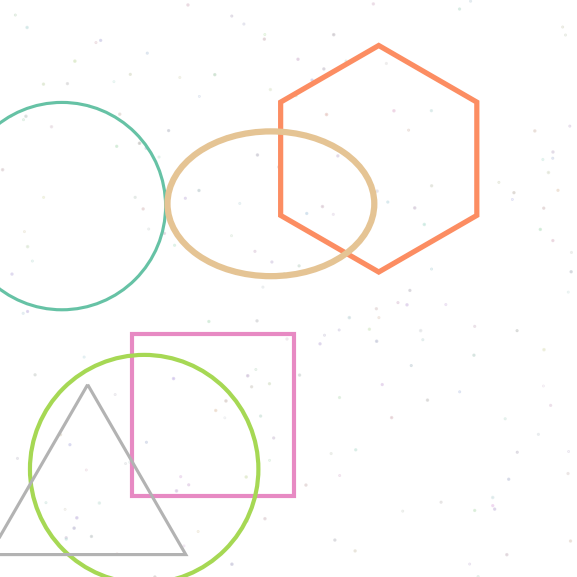[{"shape": "circle", "thickness": 1.5, "radius": 0.9, "center": [0.107, 0.642]}, {"shape": "hexagon", "thickness": 2.5, "radius": 0.98, "center": [0.656, 0.724]}, {"shape": "square", "thickness": 2, "radius": 0.7, "center": [0.369, 0.28]}, {"shape": "circle", "thickness": 2, "radius": 0.99, "center": [0.25, 0.187]}, {"shape": "oval", "thickness": 3, "radius": 0.9, "center": [0.469, 0.646]}, {"shape": "triangle", "thickness": 1.5, "radius": 0.98, "center": [0.152, 0.137]}]